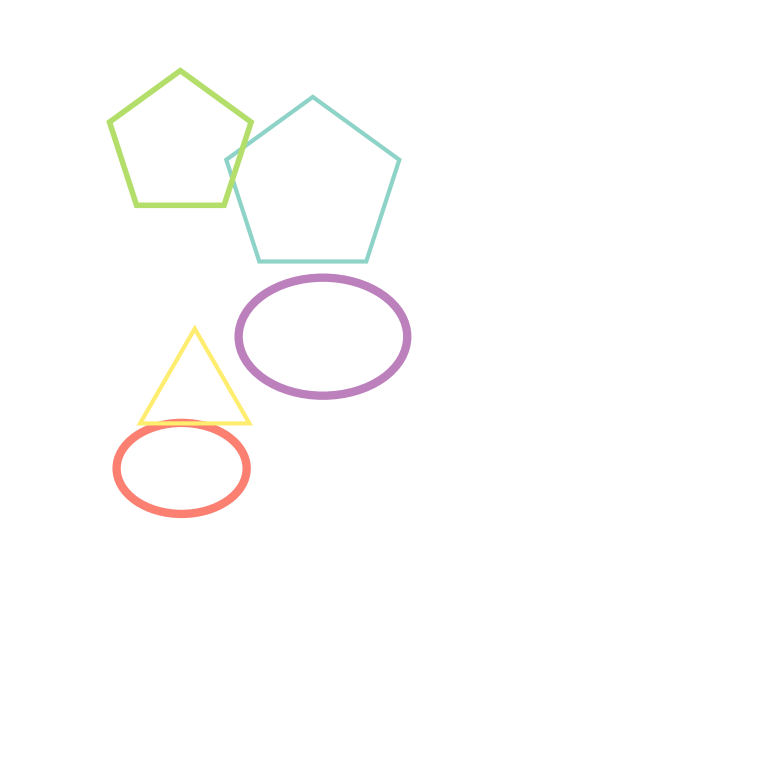[{"shape": "pentagon", "thickness": 1.5, "radius": 0.59, "center": [0.406, 0.756]}, {"shape": "oval", "thickness": 3, "radius": 0.42, "center": [0.236, 0.392]}, {"shape": "pentagon", "thickness": 2, "radius": 0.48, "center": [0.234, 0.812]}, {"shape": "oval", "thickness": 3, "radius": 0.55, "center": [0.419, 0.563]}, {"shape": "triangle", "thickness": 1.5, "radius": 0.41, "center": [0.253, 0.491]}]